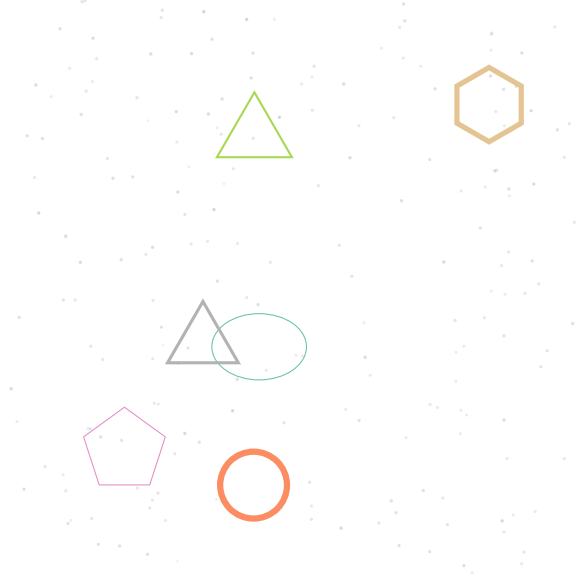[{"shape": "oval", "thickness": 0.5, "radius": 0.41, "center": [0.449, 0.399]}, {"shape": "circle", "thickness": 3, "radius": 0.29, "center": [0.439, 0.159]}, {"shape": "pentagon", "thickness": 0.5, "radius": 0.37, "center": [0.215, 0.22]}, {"shape": "triangle", "thickness": 1, "radius": 0.37, "center": [0.441, 0.764]}, {"shape": "hexagon", "thickness": 2.5, "radius": 0.32, "center": [0.847, 0.818]}, {"shape": "triangle", "thickness": 1.5, "radius": 0.35, "center": [0.351, 0.406]}]